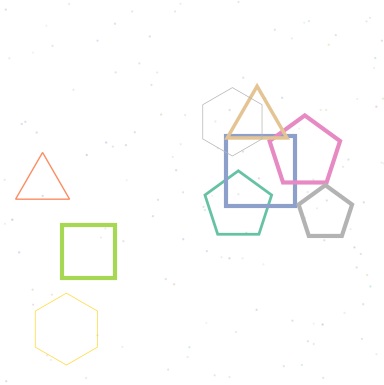[{"shape": "pentagon", "thickness": 2, "radius": 0.46, "center": [0.619, 0.465]}, {"shape": "triangle", "thickness": 1, "radius": 0.4, "center": [0.111, 0.523]}, {"shape": "square", "thickness": 3, "radius": 0.45, "center": [0.676, 0.556]}, {"shape": "pentagon", "thickness": 3, "radius": 0.48, "center": [0.792, 0.604]}, {"shape": "square", "thickness": 3, "radius": 0.34, "center": [0.23, 0.346]}, {"shape": "hexagon", "thickness": 0.5, "radius": 0.47, "center": [0.172, 0.145]}, {"shape": "triangle", "thickness": 2.5, "radius": 0.45, "center": [0.668, 0.687]}, {"shape": "hexagon", "thickness": 0.5, "radius": 0.44, "center": [0.604, 0.684]}, {"shape": "pentagon", "thickness": 3, "radius": 0.36, "center": [0.845, 0.446]}]